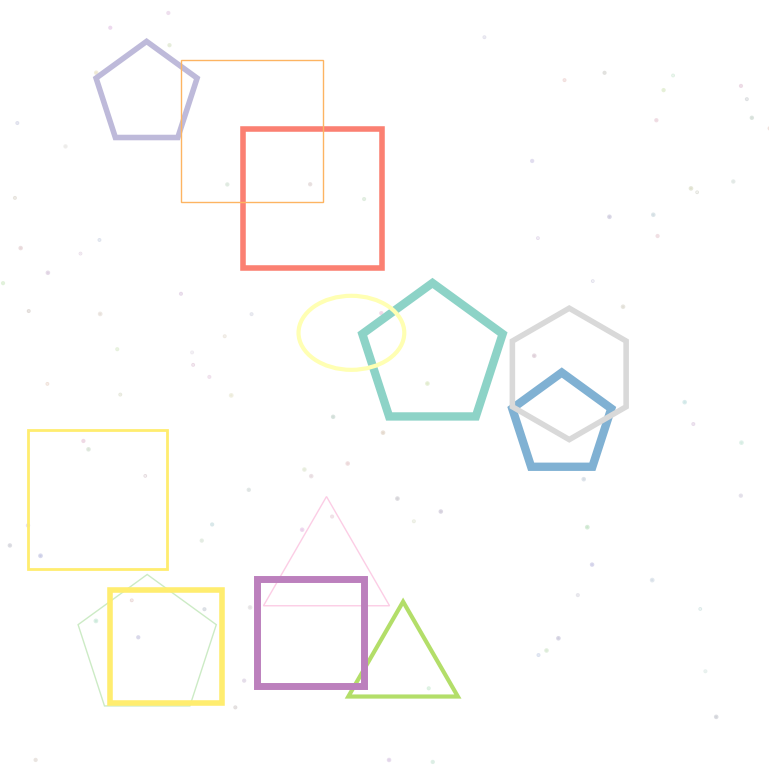[{"shape": "pentagon", "thickness": 3, "radius": 0.48, "center": [0.562, 0.537]}, {"shape": "oval", "thickness": 1.5, "radius": 0.34, "center": [0.456, 0.568]}, {"shape": "pentagon", "thickness": 2, "radius": 0.34, "center": [0.19, 0.877]}, {"shape": "square", "thickness": 2, "radius": 0.45, "center": [0.406, 0.742]}, {"shape": "pentagon", "thickness": 3, "radius": 0.34, "center": [0.73, 0.449]}, {"shape": "square", "thickness": 0.5, "radius": 0.46, "center": [0.328, 0.83]}, {"shape": "triangle", "thickness": 1.5, "radius": 0.41, "center": [0.524, 0.136]}, {"shape": "triangle", "thickness": 0.5, "radius": 0.47, "center": [0.424, 0.261]}, {"shape": "hexagon", "thickness": 2, "radius": 0.43, "center": [0.739, 0.514]}, {"shape": "square", "thickness": 2.5, "radius": 0.35, "center": [0.403, 0.178]}, {"shape": "pentagon", "thickness": 0.5, "radius": 0.47, "center": [0.191, 0.16]}, {"shape": "square", "thickness": 1, "radius": 0.45, "center": [0.127, 0.352]}, {"shape": "square", "thickness": 2, "radius": 0.37, "center": [0.216, 0.161]}]